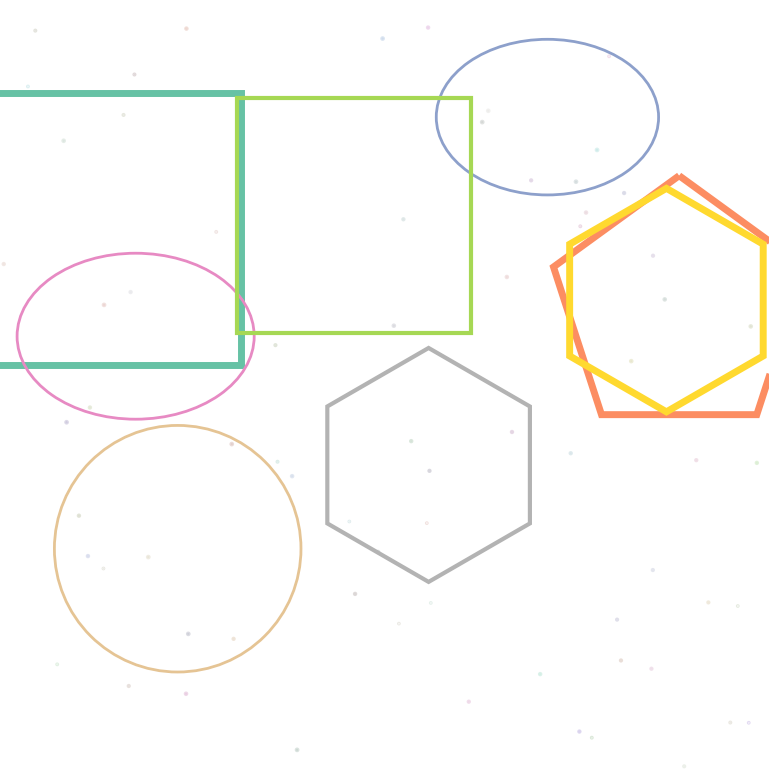[{"shape": "square", "thickness": 2.5, "radius": 0.89, "center": [0.136, 0.703]}, {"shape": "pentagon", "thickness": 2.5, "radius": 0.86, "center": [0.882, 0.6]}, {"shape": "oval", "thickness": 1, "radius": 0.72, "center": [0.711, 0.848]}, {"shape": "oval", "thickness": 1, "radius": 0.77, "center": [0.176, 0.563]}, {"shape": "square", "thickness": 1.5, "radius": 0.76, "center": [0.46, 0.72]}, {"shape": "hexagon", "thickness": 2.5, "radius": 0.73, "center": [0.865, 0.61]}, {"shape": "circle", "thickness": 1, "radius": 0.8, "center": [0.231, 0.287]}, {"shape": "hexagon", "thickness": 1.5, "radius": 0.76, "center": [0.557, 0.396]}]